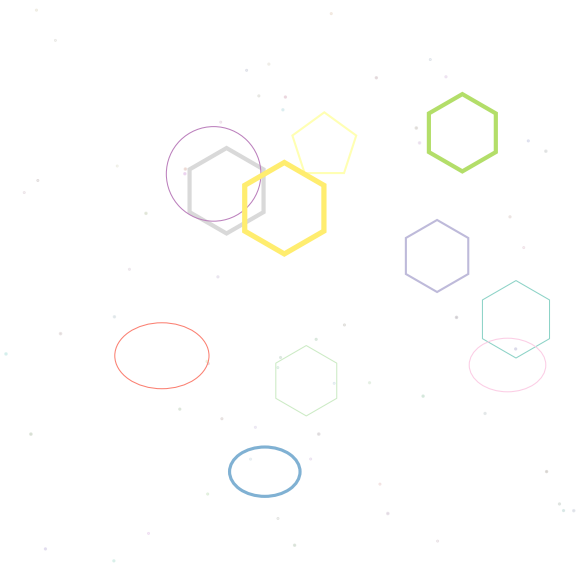[{"shape": "hexagon", "thickness": 0.5, "radius": 0.34, "center": [0.893, 0.446]}, {"shape": "pentagon", "thickness": 1, "radius": 0.29, "center": [0.562, 0.746]}, {"shape": "hexagon", "thickness": 1, "radius": 0.31, "center": [0.757, 0.556]}, {"shape": "oval", "thickness": 0.5, "radius": 0.41, "center": [0.28, 0.383]}, {"shape": "oval", "thickness": 1.5, "radius": 0.31, "center": [0.459, 0.182]}, {"shape": "hexagon", "thickness": 2, "radius": 0.33, "center": [0.801, 0.769]}, {"shape": "oval", "thickness": 0.5, "radius": 0.33, "center": [0.879, 0.367]}, {"shape": "hexagon", "thickness": 2, "radius": 0.37, "center": [0.392, 0.669]}, {"shape": "circle", "thickness": 0.5, "radius": 0.41, "center": [0.37, 0.698]}, {"shape": "hexagon", "thickness": 0.5, "radius": 0.3, "center": [0.53, 0.34]}, {"shape": "hexagon", "thickness": 2.5, "radius": 0.4, "center": [0.492, 0.639]}]